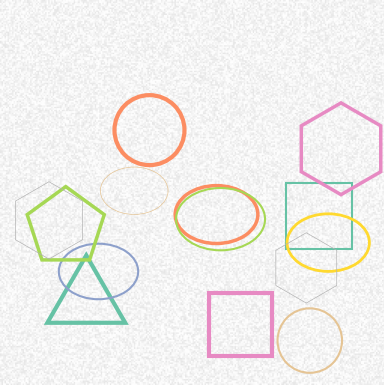[{"shape": "square", "thickness": 1.5, "radius": 0.43, "center": [0.828, 0.438]}, {"shape": "triangle", "thickness": 3, "radius": 0.58, "center": [0.224, 0.22]}, {"shape": "oval", "thickness": 2.5, "radius": 0.54, "center": [0.562, 0.443]}, {"shape": "circle", "thickness": 3, "radius": 0.45, "center": [0.388, 0.662]}, {"shape": "oval", "thickness": 1.5, "radius": 0.52, "center": [0.256, 0.295]}, {"shape": "hexagon", "thickness": 2.5, "radius": 0.6, "center": [0.886, 0.614]}, {"shape": "square", "thickness": 3, "radius": 0.41, "center": [0.626, 0.157]}, {"shape": "oval", "thickness": 1.5, "radius": 0.58, "center": [0.573, 0.431]}, {"shape": "pentagon", "thickness": 2.5, "radius": 0.53, "center": [0.171, 0.41]}, {"shape": "oval", "thickness": 2, "radius": 0.53, "center": [0.853, 0.37]}, {"shape": "circle", "thickness": 1.5, "radius": 0.42, "center": [0.805, 0.115]}, {"shape": "oval", "thickness": 0.5, "radius": 0.44, "center": [0.349, 0.505]}, {"shape": "hexagon", "thickness": 0.5, "radius": 0.46, "center": [0.796, 0.304]}, {"shape": "hexagon", "thickness": 0.5, "radius": 0.5, "center": [0.127, 0.428]}]